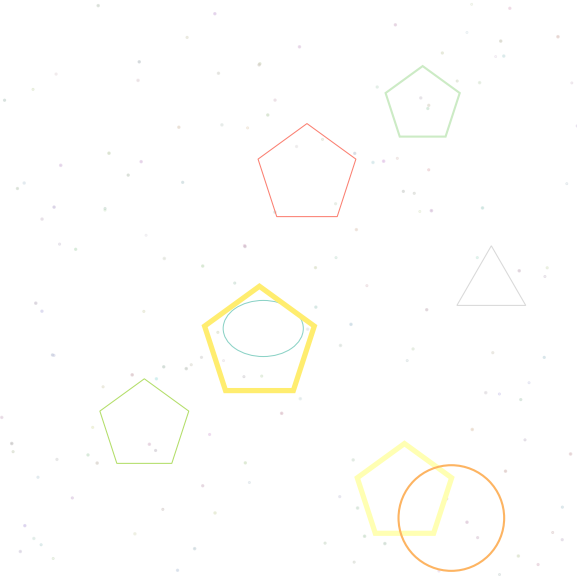[{"shape": "oval", "thickness": 0.5, "radius": 0.35, "center": [0.456, 0.43]}, {"shape": "pentagon", "thickness": 2.5, "radius": 0.43, "center": [0.7, 0.145]}, {"shape": "pentagon", "thickness": 0.5, "radius": 0.45, "center": [0.532, 0.696]}, {"shape": "circle", "thickness": 1, "radius": 0.46, "center": [0.782, 0.102]}, {"shape": "pentagon", "thickness": 0.5, "radius": 0.4, "center": [0.25, 0.262]}, {"shape": "triangle", "thickness": 0.5, "radius": 0.34, "center": [0.851, 0.505]}, {"shape": "pentagon", "thickness": 1, "radius": 0.34, "center": [0.732, 0.817]}, {"shape": "pentagon", "thickness": 2.5, "radius": 0.5, "center": [0.449, 0.404]}]